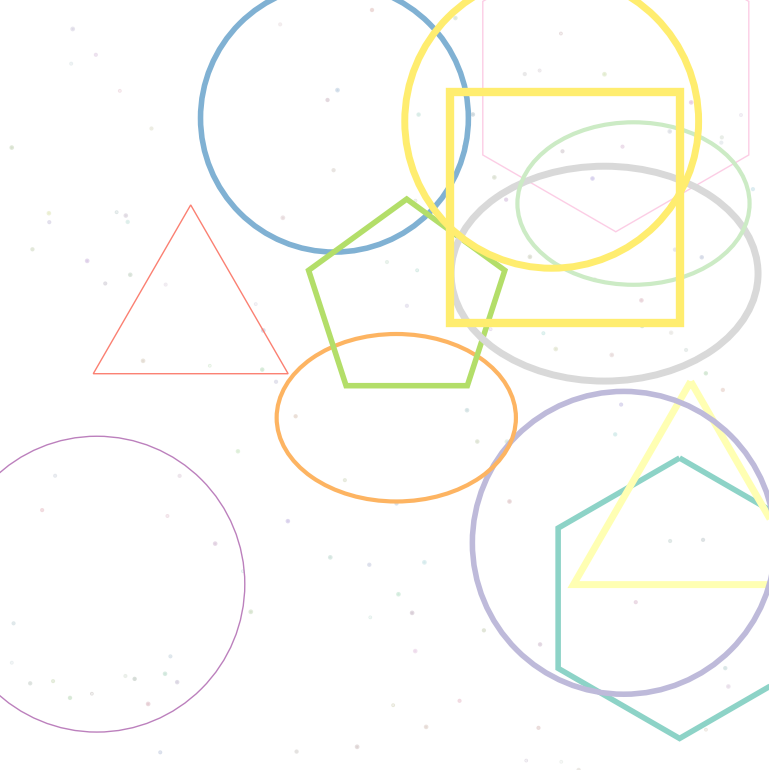[{"shape": "hexagon", "thickness": 2, "radius": 0.91, "center": [0.883, 0.223]}, {"shape": "triangle", "thickness": 2.5, "radius": 0.88, "center": [0.897, 0.329]}, {"shape": "circle", "thickness": 2, "radius": 0.98, "center": [0.81, 0.295]}, {"shape": "triangle", "thickness": 0.5, "radius": 0.73, "center": [0.248, 0.588]}, {"shape": "circle", "thickness": 2, "radius": 0.87, "center": [0.434, 0.847]}, {"shape": "oval", "thickness": 1.5, "radius": 0.78, "center": [0.515, 0.457]}, {"shape": "pentagon", "thickness": 2, "radius": 0.67, "center": [0.528, 0.607]}, {"shape": "hexagon", "thickness": 0.5, "radius": 1.0, "center": [0.8, 0.898]}, {"shape": "oval", "thickness": 2.5, "radius": 1.0, "center": [0.785, 0.645]}, {"shape": "circle", "thickness": 0.5, "radius": 0.96, "center": [0.126, 0.241]}, {"shape": "oval", "thickness": 1.5, "radius": 0.75, "center": [0.823, 0.736]}, {"shape": "square", "thickness": 3, "radius": 0.75, "center": [0.734, 0.731]}, {"shape": "circle", "thickness": 2.5, "radius": 0.95, "center": [0.716, 0.842]}]